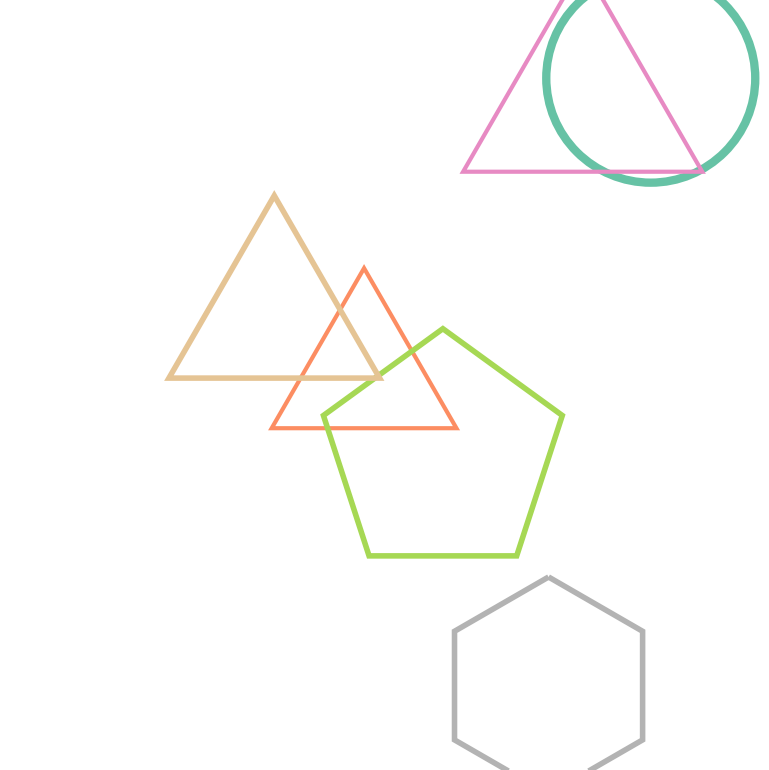[{"shape": "circle", "thickness": 3, "radius": 0.68, "center": [0.845, 0.898]}, {"shape": "triangle", "thickness": 1.5, "radius": 0.69, "center": [0.473, 0.513]}, {"shape": "triangle", "thickness": 1.5, "radius": 0.9, "center": [0.757, 0.867]}, {"shape": "pentagon", "thickness": 2, "radius": 0.82, "center": [0.575, 0.41]}, {"shape": "triangle", "thickness": 2, "radius": 0.79, "center": [0.356, 0.588]}, {"shape": "hexagon", "thickness": 2, "radius": 0.71, "center": [0.712, 0.11]}]